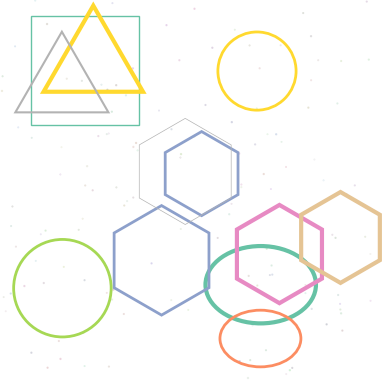[{"shape": "square", "thickness": 1, "radius": 0.71, "center": [0.221, 0.817]}, {"shape": "oval", "thickness": 3, "radius": 0.72, "center": [0.677, 0.26]}, {"shape": "oval", "thickness": 2, "radius": 0.53, "center": [0.676, 0.121]}, {"shape": "hexagon", "thickness": 2, "radius": 0.71, "center": [0.42, 0.324]}, {"shape": "hexagon", "thickness": 2, "radius": 0.55, "center": [0.524, 0.549]}, {"shape": "hexagon", "thickness": 3, "radius": 0.64, "center": [0.726, 0.34]}, {"shape": "circle", "thickness": 2, "radius": 0.63, "center": [0.162, 0.251]}, {"shape": "triangle", "thickness": 3, "radius": 0.75, "center": [0.242, 0.836]}, {"shape": "circle", "thickness": 2, "radius": 0.51, "center": [0.667, 0.815]}, {"shape": "hexagon", "thickness": 3, "radius": 0.59, "center": [0.884, 0.383]}, {"shape": "triangle", "thickness": 1.5, "radius": 0.7, "center": [0.161, 0.778]}, {"shape": "hexagon", "thickness": 0.5, "radius": 0.69, "center": [0.481, 0.555]}]